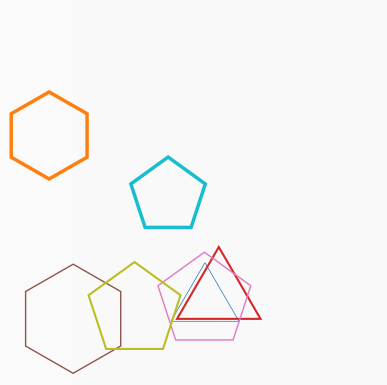[{"shape": "triangle", "thickness": 0.5, "radius": 0.51, "center": [0.529, 0.216]}, {"shape": "hexagon", "thickness": 2.5, "radius": 0.56, "center": [0.127, 0.648]}, {"shape": "triangle", "thickness": 1.5, "radius": 0.62, "center": [0.565, 0.234]}, {"shape": "hexagon", "thickness": 1, "radius": 0.71, "center": [0.189, 0.172]}, {"shape": "pentagon", "thickness": 1, "radius": 0.63, "center": [0.527, 0.219]}, {"shape": "pentagon", "thickness": 1.5, "radius": 0.62, "center": [0.347, 0.195]}, {"shape": "pentagon", "thickness": 2.5, "radius": 0.5, "center": [0.434, 0.491]}]